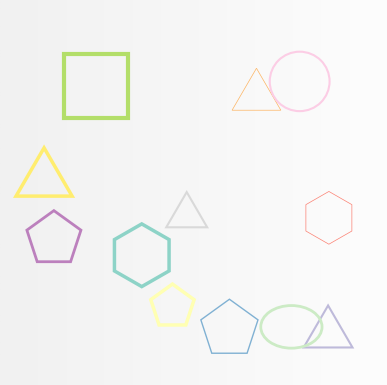[{"shape": "hexagon", "thickness": 2.5, "radius": 0.41, "center": [0.366, 0.337]}, {"shape": "pentagon", "thickness": 2.5, "radius": 0.29, "center": [0.445, 0.203]}, {"shape": "triangle", "thickness": 1.5, "radius": 0.36, "center": [0.847, 0.134]}, {"shape": "hexagon", "thickness": 0.5, "radius": 0.34, "center": [0.849, 0.434]}, {"shape": "pentagon", "thickness": 1, "radius": 0.39, "center": [0.592, 0.145]}, {"shape": "triangle", "thickness": 0.5, "radius": 0.36, "center": [0.662, 0.75]}, {"shape": "square", "thickness": 3, "radius": 0.41, "center": [0.248, 0.777]}, {"shape": "circle", "thickness": 1.5, "radius": 0.39, "center": [0.773, 0.789]}, {"shape": "triangle", "thickness": 1.5, "radius": 0.3, "center": [0.482, 0.44]}, {"shape": "pentagon", "thickness": 2, "radius": 0.37, "center": [0.139, 0.38]}, {"shape": "oval", "thickness": 2, "radius": 0.4, "center": [0.752, 0.151]}, {"shape": "triangle", "thickness": 2.5, "radius": 0.42, "center": [0.114, 0.532]}]